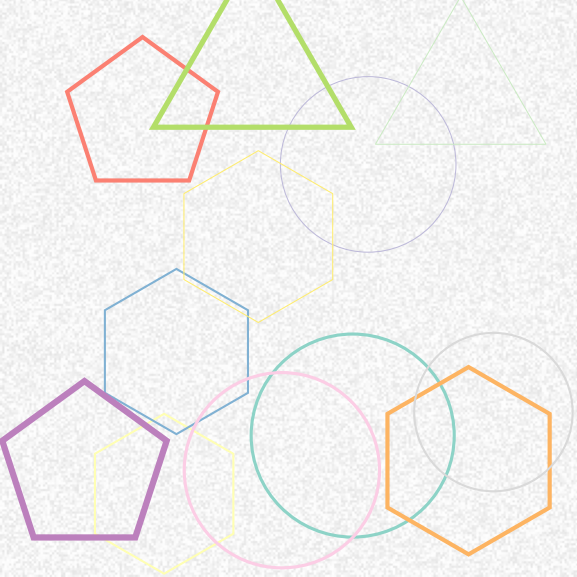[{"shape": "circle", "thickness": 1.5, "radius": 0.88, "center": [0.611, 0.245]}, {"shape": "hexagon", "thickness": 1, "radius": 0.69, "center": [0.284, 0.144]}, {"shape": "circle", "thickness": 0.5, "radius": 0.76, "center": [0.638, 0.714]}, {"shape": "pentagon", "thickness": 2, "radius": 0.69, "center": [0.247, 0.798]}, {"shape": "hexagon", "thickness": 1, "radius": 0.72, "center": [0.305, 0.39]}, {"shape": "hexagon", "thickness": 2, "radius": 0.81, "center": [0.811, 0.201]}, {"shape": "triangle", "thickness": 2.5, "radius": 0.99, "center": [0.437, 0.878]}, {"shape": "circle", "thickness": 1.5, "radius": 0.85, "center": [0.488, 0.185]}, {"shape": "circle", "thickness": 1, "radius": 0.69, "center": [0.854, 0.286]}, {"shape": "pentagon", "thickness": 3, "radius": 0.75, "center": [0.146, 0.19]}, {"shape": "triangle", "thickness": 0.5, "radius": 0.85, "center": [0.798, 0.835]}, {"shape": "hexagon", "thickness": 0.5, "radius": 0.74, "center": [0.447, 0.589]}]